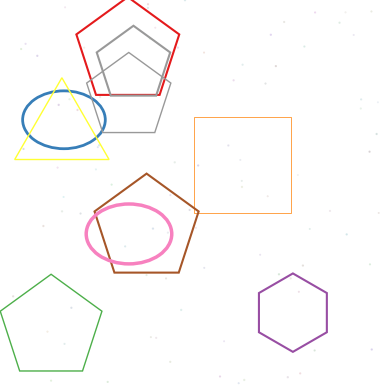[{"shape": "pentagon", "thickness": 1.5, "radius": 0.7, "center": [0.332, 0.867]}, {"shape": "oval", "thickness": 2, "radius": 0.54, "center": [0.166, 0.689]}, {"shape": "pentagon", "thickness": 1, "radius": 0.69, "center": [0.133, 0.149]}, {"shape": "hexagon", "thickness": 1.5, "radius": 0.51, "center": [0.761, 0.188]}, {"shape": "square", "thickness": 0.5, "radius": 0.63, "center": [0.631, 0.572]}, {"shape": "triangle", "thickness": 1, "radius": 0.71, "center": [0.161, 0.656]}, {"shape": "pentagon", "thickness": 1.5, "radius": 0.71, "center": [0.381, 0.407]}, {"shape": "oval", "thickness": 2.5, "radius": 0.56, "center": [0.335, 0.392]}, {"shape": "pentagon", "thickness": 1.5, "radius": 0.5, "center": [0.347, 0.833]}, {"shape": "pentagon", "thickness": 1, "radius": 0.57, "center": [0.334, 0.749]}]